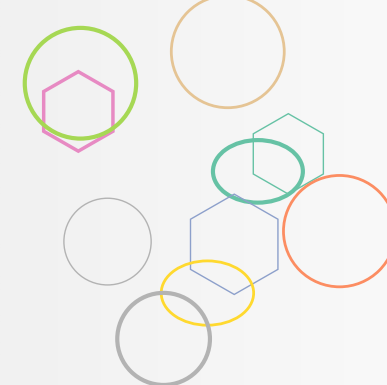[{"shape": "oval", "thickness": 3, "radius": 0.58, "center": [0.666, 0.555]}, {"shape": "hexagon", "thickness": 1, "radius": 0.52, "center": [0.744, 0.6]}, {"shape": "circle", "thickness": 2, "radius": 0.72, "center": [0.876, 0.4]}, {"shape": "hexagon", "thickness": 1, "radius": 0.65, "center": [0.604, 0.365]}, {"shape": "hexagon", "thickness": 2.5, "radius": 0.52, "center": [0.202, 0.711]}, {"shape": "circle", "thickness": 3, "radius": 0.72, "center": [0.208, 0.784]}, {"shape": "oval", "thickness": 2, "radius": 0.6, "center": [0.535, 0.239]}, {"shape": "circle", "thickness": 2, "radius": 0.73, "center": [0.588, 0.866]}, {"shape": "circle", "thickness": 1, "radius": 0.56, "center": [0.277, 0.372]}, {"shape": "circle", "thickness": 3, "radius": 0.6, "center": [0.422, 0.12]}]